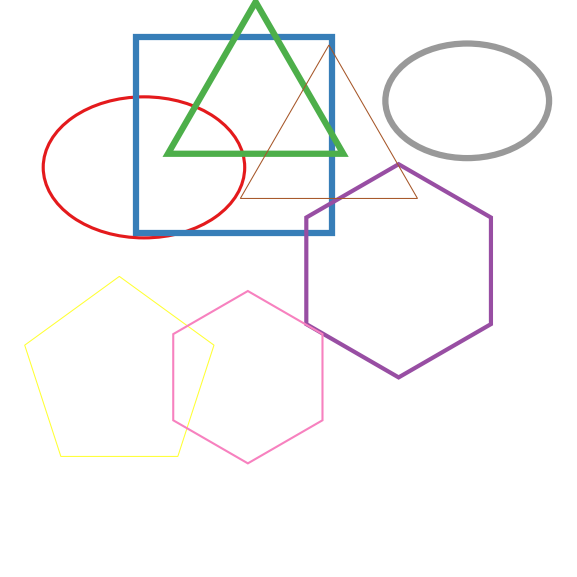[{"shape": "oval", "thickness": 1.5, "radius": 0.87, "center": [0.249, 0.709]}, {"shape": "square", "thickness": 3, "radius": 0.85, "center": [0.405, 0.765]}, {"shape": "triangle", "thickness": 3, "radius": 0.88, "center": [0.443, 0.821]}, {"shape": "hexagon", "thickness": 2, "radius": 0.92, "center": [0.69, 0.53]}, {"shape": "pentagon", "thickness": 0.5, "radius": 0.86, "center": [0.207, 0.348]}, {"shape": "triangle", "thickness": 0.5, "radius": 0.89, "center": [0.57, 0.744]}, {"shape": "hexagon", "thickness": 1, "radius": 0.75, "center": [0.429, 0.346]}, {"shape": "oval", "thickness": 3, "radius": 0.71, "center": [0.809, 0.825]}]